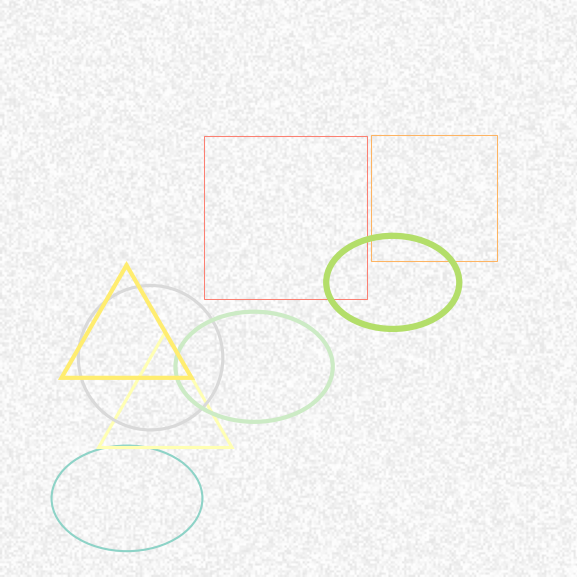[{"shape": "oval", "thickness": 1, "radius": 0.65, "center": [0.22, 0.136]}, {"shape": "triangle", "thickness": 1.5, "radius": 0.67, "center": [0.286, 0.291]}, {"shape": "square", "thickness": 0.5, "radius": 0.7, "center": [0.495, 0.623]}, {"shape": "square", "thickness": 0.5, "radius": 0.54, "center": [0.752, 0.656]}, {"shape": "oval", "thickness": 3, "radius": 0.58, "center": [0.68, 0.51]}, {"shape": "circle", "thickness": 1.5, "radius": 0.63, "center": [0.261, 0.38]}, {"shape": "oval", "thickness": 2, "radius": 0.68, "center": [0.44, 0.364]}, {"shape": "triangle", "thickness": 2, "radius": 0.65, "center": [0.219, 0.41]}]